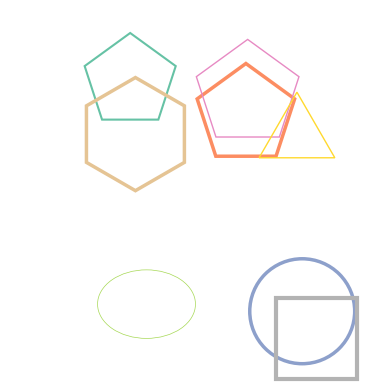[{"shape": "pentagon", "thickness": 1.5, "radius": 0.62, "center": [0.338, 0.79]}, {"shape": "pentagon", "thickness": 2.5, "radius": 0.67, "center": [0.639, 0.702]}, {"shape": "circle", "thickness": 2.5, "radius": 0.68, "center": [0.785, 0.192]}, {"shape": "pentagon", "thickness": 1, "radius": 0.7, "center": [0.643, 0.757]}, {"shape": "oval", "thickness": 0.5, "radius": 0.64, "center": [0.381, 0.21]}, {"shape": "triangle", "thickness": 1, "radius": 0.57, "center": [0.771, 0.647]}, {"shape": "hexagon", "thickness": 2.5, "radius": 0.73, "center": [0.352, 0.652]}, {"shape": "square", "thickness": 3, "radius": 0.53, "center": [0.821, 0.121]}]